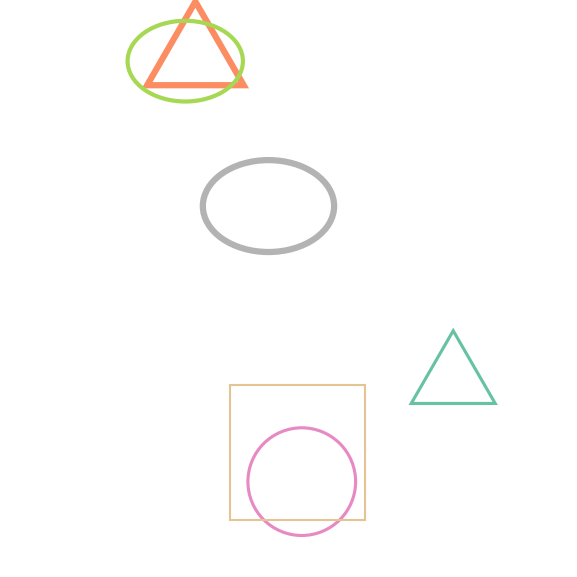[{"shape": "triangle", "thickness": 1.5, "radius": 0.42, "center": [0.785, 0.342]}, {"shape": "triangle", "thickness": 3, "radius": 0.48, "center": [0.338, 0.9]}, {"shape": "circle", "thickness": 1.5, "radius": 0.47, "center": [0.523, 0.165]}, {"shape": "oval", "thickness": 2, "radius": 0.5, "center": [0.321, 0.893]}, {"shape": "square", "thickness": 1, "radius": 0.58, "center": [0.515, 0.216]}, {"shape": "oval", "thickness": 3, "radius": 0.57, "center": [0.465, 0.642]}]